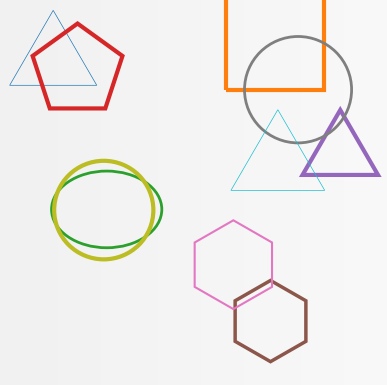[{"shape": "triangle", "thickness": 0.5, "radius": 0.65, "center": [0.137, 0.843]}, {"shape": "square", "thickness": 3, "radius": 0.63, "center": [0.71, 0.893]}, {"shape": "oval", "thickness": 2, "radius": 0.71, "center": [0.275, 0.456]}, {"shape": "pentagon", "thickness": 3, "radius": 0.61, "center": [0.2, 0.817]}, {"shape": "triangle", "thickness": 3, "radius": 0.56, "center": [0.878, 0.602]}, {"shape": "hexagon", "thickness": 2.5, "radius": 0.53, "center": [0.698, 0.166]}, {"shape": "hexagon", "thickness": 1.5, "radius": 0.58, "center": [0.602, 0.312]}, {"shape": "circle", "thickness": 2, "radius": 0.69, "center": [0.769, 0.767]}, {"shape": "circle", "thickness": 3, "radius": 0.64, "center": [0.268, 0.454]}, {"shape": "triangle", "thickness": 0.5, "radius": 0.7, "center": [0.717, 0.575]}]